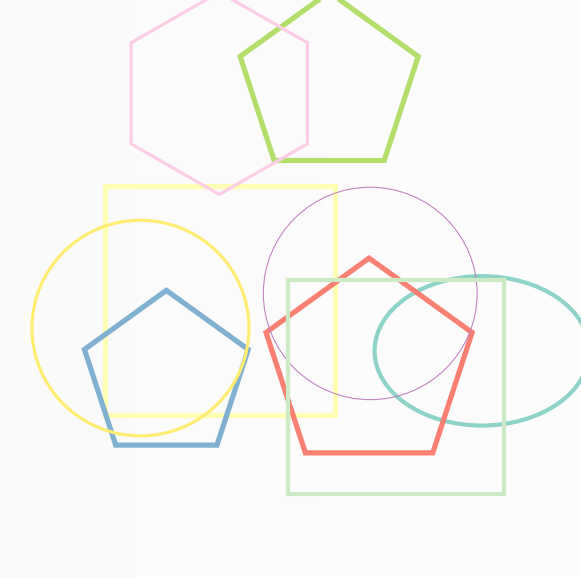[{"shape": "oval", "thickness": 2, "radius": 0.92, "center": [0.829, 0.392]}, {"shape": "square", "thickness": 2.5, "radius": 0.99, "center": [0.379, 0.479]}, {"shape": "pentagon", "thickness": 2.5, "radius": 0.93, "center": [0.635, 0.366]}, {"shape": "pentagon", "thickness": 2.5, "radius": 0.74, "center": [0.286, 0.348]}, {"shape": "pentagon", "thickness": 2.5, "radius": 0.81, "center": [0.566, 0.852]}, {"shape": "hexagon", "thickness": 1.5, "radius": 0.88, "center": [0.377, 0.838]}, {"shape": "circle", "thickness": 0.5, "radius": 0.92, "center": [0.637, 0.491]}, {"shape": "square", "thickness": 2, "radius": 0.93, "center": [0.681, 0.329]}, {"shape": "circle", "thickness": 1.5, "radius": 0.93, "center": [0.242, 0.431]}]